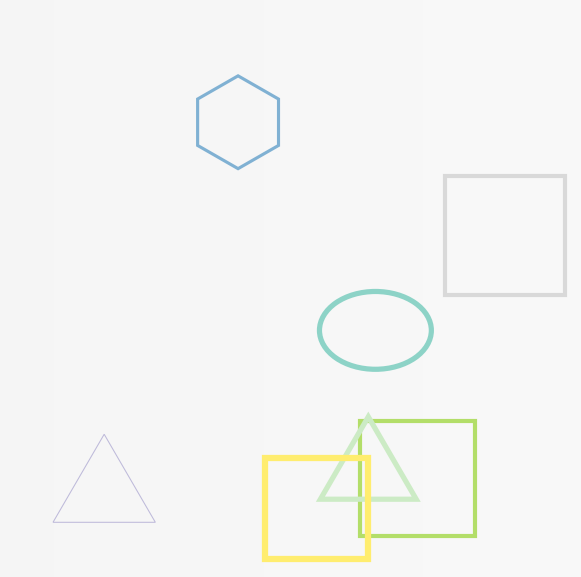[{"shape": "oval", "thickness": 2.5, "radius": 0.48, "center": [0.646, 0.427]}, {"shape": "triangle", "thickness": 0.5, "radius": 0.51, "center": [0.179, 0.146]}, {"shape": "hexagon", "thickness": 1.5, "radius": 0.4, "center": [0.41, 0.787]}, {"shape": "square", "thickness": 2, "radius": 0.5, "center": [0.718, 0.17]}, {"shape": "square", "thickness": 2, "radius": 0.52, "center": [0.868, 0.591]}, {"shape": "triangle", "thickness": 2.5, "radius": 0.48, "center": [0.634, 0.182]}, {"shape": "square", "thickness": 3, "radius": 0.44, "center": [0.545, 0.119]}]